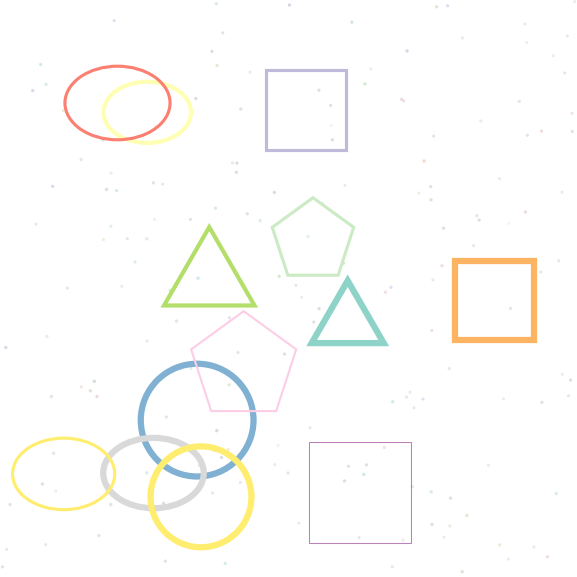[{"shape": "triangle", "thickness": 3, "radius": 0.36, "center": [0.602, 0.441]}, {"shape": "oval", "thickness": 2, "radius": 0.38, "center": [0.255, 0.805]}, {"shape": "square", "thickness": 1.5, "radius": 0.34, "center": [0.53, 0.809]}, {"shape": "oval", "thickness": 1.5, "radius": 0.46, "center": [0.203, 0.821]}, {"shape": "circle", "thickness": 3, "radius": 0.49, "center": [0.341, 0.272]}, {"shape": "square", "thickness": 3, "radius": 0.34, "center": [0.857, 0.479]}, {"shape": "triangle", "thickness": 2, "radius": 0.45, "center": [0.362, 0.515]}, {"shape": "pentagon", "thickness": 1, "radius": 0.48, "center": [0.422, 0.365]}, {"shape": "oval", "thickness": 3, "radius": 0.44, "center": [0.266, 0.18]}, {"shape": "square", "thickness": 0.5, "radius": 0.44, "center": [0.624, 0.146]}, {"shape": "pentagon", "thickness": 1.5, "radius": 0.37, "center": [0.542, 0.583]}, {"shape": "oval", "thickness": 1.5, "radius": 0.44, "center": [0.11, 0.179]}, {"shape": "circle", "thickness": 3, "radius": 0.44, "center": [0.348, 0.139]}]